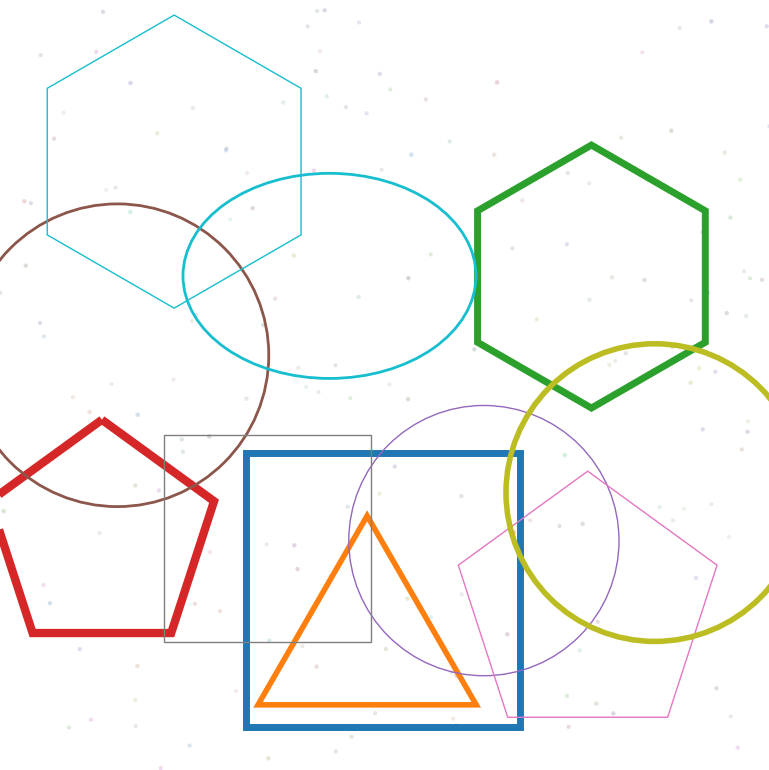[{"shape": "square", "thickness": 2.5, "radius": 0.89, "center": [0.498, 0.234]}, {"shape": "triangle", "thickness": 2, "radius": 0.82, "center": [0.477, 0.166]}, {"shape": "hexagon", "thickness": 2.5, "radius": 0.85, "center": [0.768, 0.641]}, {"shape": "pentagon", "thickness": 3, "radius": 0.77, "center": [0.132, 0.302]}, {"shape": "circle", "thickness": 0.5, "radius": 0.88, "center": [0.628, 0.298]}, {"shape": "circle", "thickness": 1, "radius": 0.98, "center": [0.152, 0.539]}, {"shape": "pentagon", "thickness": 0.5, "radius": 0.88, "center": [0.763, 0.211]}, {"shape": "square", "thickness": 0.5, "radius": 0.67, "center": [0.347, 0.301]}, {"shape": "circle", "thickness": 2, "radius": 0.97, "center": [0.85, 0.36]}, {"shape": "hexagon", "thickness": 0.5, "radius": 0.95, "center": [0.226, 0.79]}, {"shape": "oval", "thickness": 1, "radius": 0.95, "center": [0.428, 0.642]}]